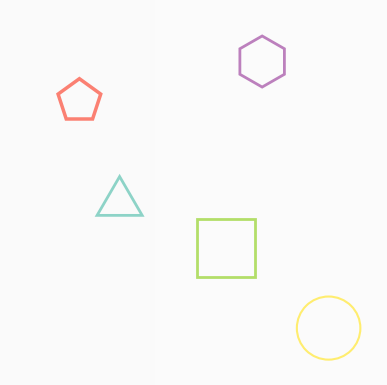[{"shape": "triangle", "thickness": 2, "radius": 0.34, "center": [0.309, 0.474]}, {"shape": "pentagon", "thickness": 2.5, "radius": 0.29, "center": [0.205, 0.738]}, {"shape": "square", "thickness": 2, "radius": 0.37, "center": [0.582, 0.356]}, {"shape": "hexagon", "thickness": 2, "radius": 0.33, "center": [0.676, 0.84]}, {"shape": "circle", "thickness": 1.5, "radius": 0.41, "center": [0.848, 0.148]}]